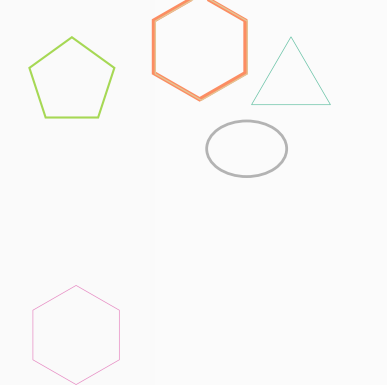[{"shape": "triangle", "thickness": 0.5, "radius": 0.59, "center": [0.751, 0.787]}, {"shape": "hexagon", "thickness": 3, "radius": 0.68, "center": [0.515, 0.878]}, {"shape": "hexagon", "thickness": 0.5, "radius": 0.64, "center": [0.196, 0.13]}, {"shape": "pentagon", "thickness": 1.5, "radius": 0.58, "center": [0.185, 0.788]}, {"shape": "hexagon", "thickness": 1, "radius": 0.68, "center": [0.519, 0.877]}, {"shape": "oval", "thickness": 2, "radius": 0.52, "center": [0.637, 0.614]}]